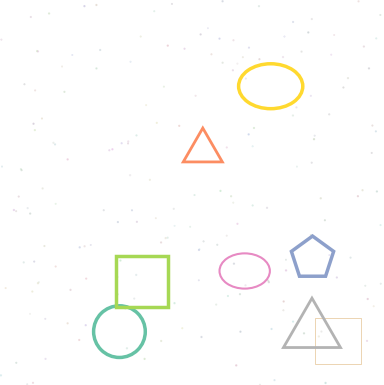[{"shape": "circle", "thickness": 2.5, "radius": 0.34, "center": [0.31, 0.139]}, {"shape": "triangle", "thickness": 2, "radius": 0.29, "center": [0.527, 0.609]}, {"shape": "pentagon", "thickness": 2.5, "radius": 0.29, "center": [0.812, 0.329]}, {"shape": "oval", "thickness": 1.5, "radius": 0.33, "center": [0.636, 0.296]}, {"shape": "square", "thickness": 2.5, "radius": 0.33, "center": [0.369, 0.269]}, {"shape": "oval", "thickness": 2.5, "radius": 0.42, "center": [0.703, 0.776]}, {"shape": "square", "thickness": 0.5, "radius": 0.3, "center": [0.878, 0.114]}, {"shape": "triangle", "thickness": 2, "radius": 0.43, "center": [0.81, 0.14]}]